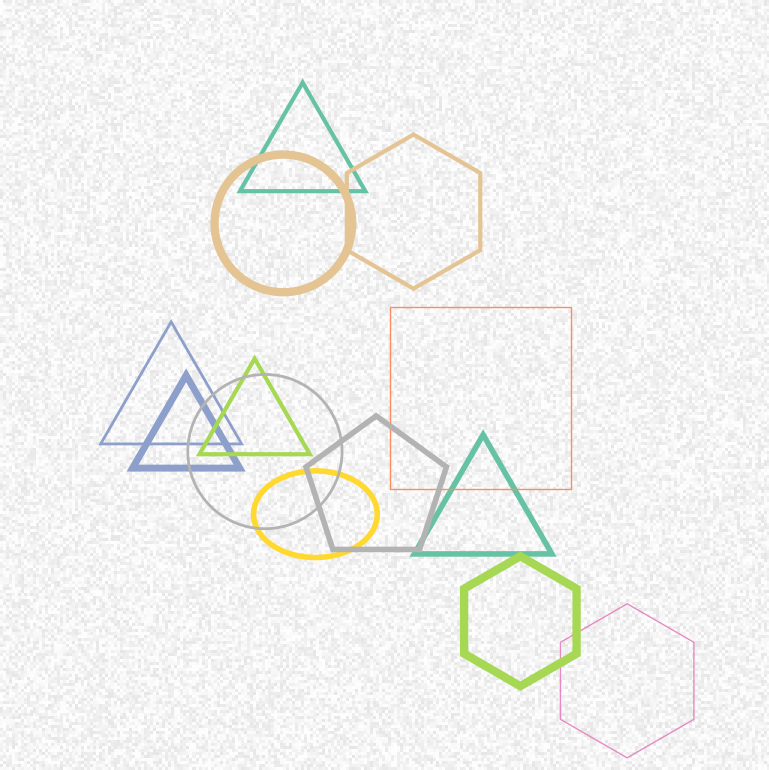[{"shape": "triangle", "thickness": 1.5, "radius": 0.47, "center": [0.393, 0.799]}, {"shape": "triangle", "thickness": 2, "radius": 0.52, "center": [0.627, 0.332]}, {"shape": "square", "thickness": 0.5, "radius": 0.59, "center": [0.624, 0.483]}, {"shape": "triangle", "thickness": 2.5, "radius": 0.4, "center": [0.242, 0.432]}, {"shape": "triangle", "thickness": 1, "radius": 0.53, "center": [0.222, 0.476]}, {"shape": "hexagon", "thickness": 0.5, "radius": 0.5, "center": [0.815, 0.116]}, {"shape": "hexagon", "thickness": 3, "radius": 0.42, "center": [0.676, 0.193]}, {"shape": "triangle", "thickness": 1.5, "radius": 0.41, "center": [0.331, 0.451]}, {"shape": "oval", "thickness": 2, "radius": 0.4, "center": [0.41, 0.332]}, {"shape": "circle", "thickness": 3, "radius": 0.45, "center": [0.368, 0.71]}, {"shape": "hexagon", "thickness": 1.5, "radius": 0.5, "center": [0.537, 0.725]}, {"shape": "circle", "thickness": 1, "radius": 0.5, "center": [0.344, 0.414]}, {"shape": "pentagon", "thickness": 2, "radius": 0.48, "center": [0.489, 0.364]}]